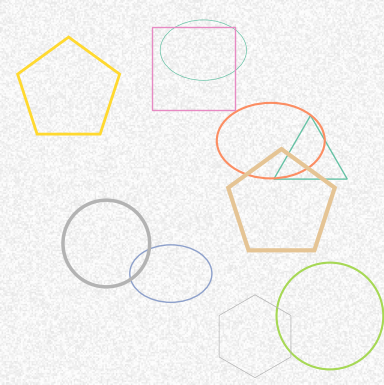[{"shape": "triangle", "thickness": 1, "radius": 0.55, "center": [0.807, 0.59]}, {"shape": "oval", "thickness": 0.5, "radius": 0.56, "center": [0.528, 0.87]}, {"shape": "oval", "thickness": 1.5, "radius": 0.7, "center": [0.703, 0.635]}, {"shape": "oval", "thickness": 1, "radius": 0.53, "center": [0.444, 0.289]}, {"shape": "square", "thickness": 1, "radius": 0.54, "center": [0.503, 0.821]}, {"shape": "circle", "thickness": 1.5, "radius": 0.69, "center": [0.857, 0.179]}, {"shape": "pentagon", "thickness": 2, "radius": 0.7, "center": [0.178, 0.764]}, {"shape": "pentagon", "thickness": 3, "radius": 0.73, "center": [0.731, 0.467]}, {"shape": "circle", "thickness": 2.5, "radius": 0.56, "center": [0.276, 0.368]}, {"shape": "hexagon", "thickness": 0.5, "radius": 0.54, "center": [0.662, 0.127]}]